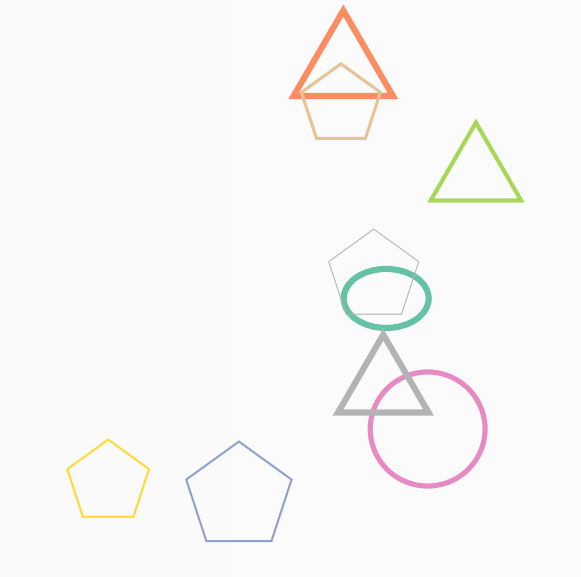[{"shape": "oval", "thickness": 3, "radius": 0.37, "center": [0.664, 0.482]}, {"shape": "triangle", "thickness": 3, "radius": 0.49, "center": [0.591, 0.882]}, {"shape": "pentagon", "thickness": 1, "radius": 0.48, "center": [0.411, 0.139]}, {"shape": "circle", "thickness": 2.5, "radius": 0.49, "center": [0.736, 0.256]}, {"shape": "triangle", "thickness": 2, "radius": 0.45, "center": [0.819, 0.697]}, {"shape": "pentagon", "thickness": 1, "radius": 0.37, "center": [0.186, 0.164]}, {"shape": "pentagon", "thickness": 1.5, "radius": 0.36, "center": [0.587, 0.817]}, {"shape": "pentagon", "thickness": 0.5, "radius": 0.41, "center": [0.643, 0.521]}, {"shape": "triangle", "thickness": 3, "radius": 0.45, "center": [0.659, 0.33]}]